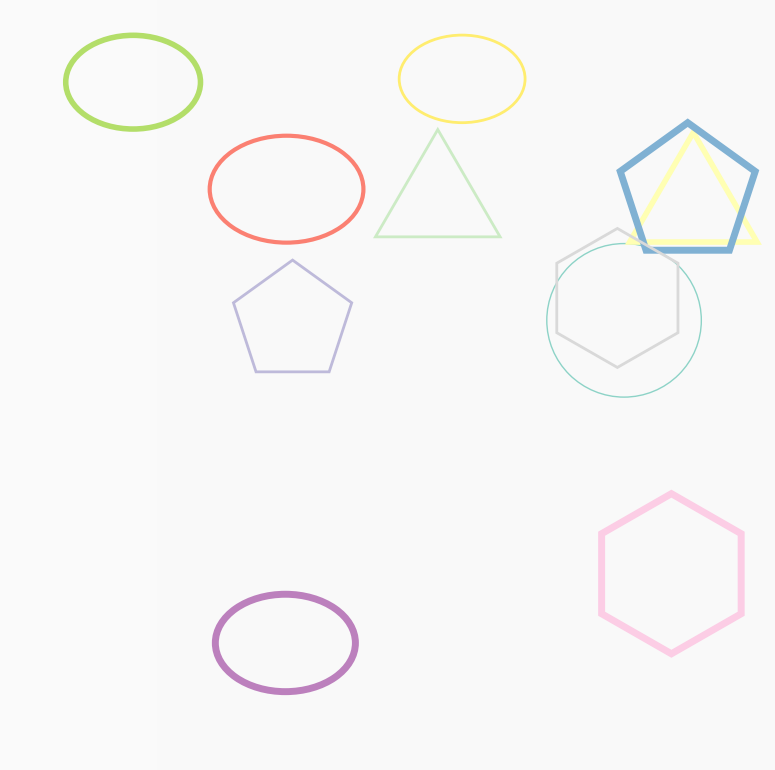[{"shape": "circle", "thickness": 0.5, "radius": 0.5, "center": [0.805, 0.584]}, {"shape": "triangle", "thickness": 2, "radius": 0.47, "center": [0.895, 0.733]}, {"shape": "pentagon", "thickness": 1, "radius": 0.4, "center": [0.378, 0.582]}, {"shape": "oval", "thickness": 1.5, "radius": 0.5, "center": [0.37, 0.754]}, {"shape": "pentagon", "thickness": 2.5, "radius": 0.46, "center": [0.887, 0.749]}, {"shape": "oval", "thickness": 2, "radius": 0.43, "center": [0.172, 0.893]}, {"shape": "hexagon", "thickness": 2.5, "radius": 0.52, "center": [0.866, 0.255]}, {"shape": "hexagon", "thickness": 1, "radius": 0.45, "center": [0.797, 0.613]}, {"shape": "oval", "thickness": 2.5, "radius": 0.45, "center": [0.368, 0.165]}, {"shape": "triangle", "thickness": 1, "radius": 0.46, "center": [0.565, 0.739]}, {"shape": "oval", "thickness": 1, "radius": 0.41, "center": [0.596, 0.898]}]